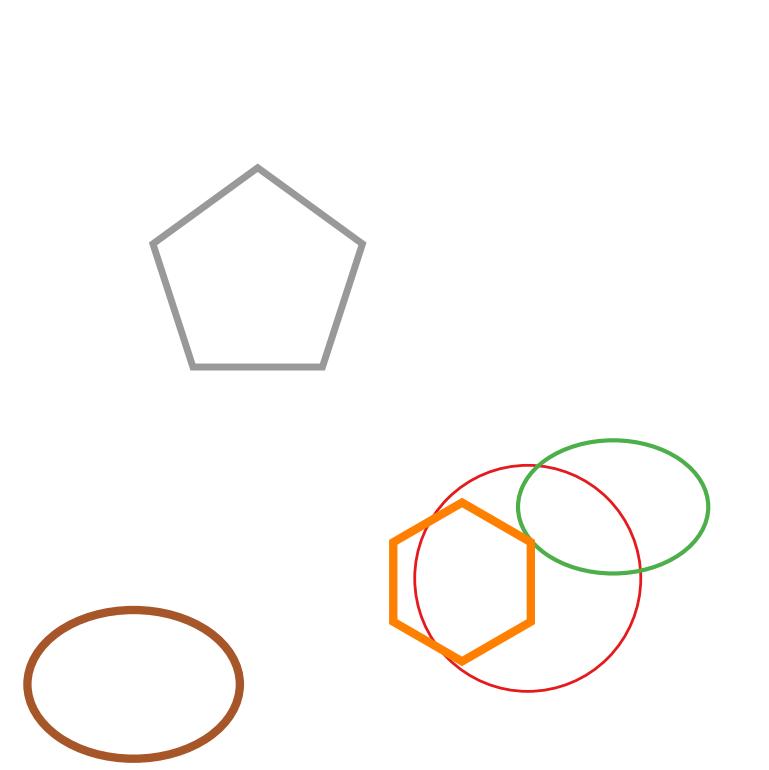[{"shape": "circle", "thickness": 1, "radius": 0.73, "center": [0.685, 0.249]}, {"shape": "oval", "thickness": 1.5, "radius": 0.62, "center": [0.796, 0.342]}, {"shape": "hexagon", "thickness": 3, "radius": 0.52, "center": [0.6, 0.244]}, {"shape": "oval", "thickness": 3, "radius": 0.69, "center": [0.174, 0.111]}, {"shape": "pentagon", "thickness": 2.5, "radius": 0.72, "center": [0.335, 0.639]}]